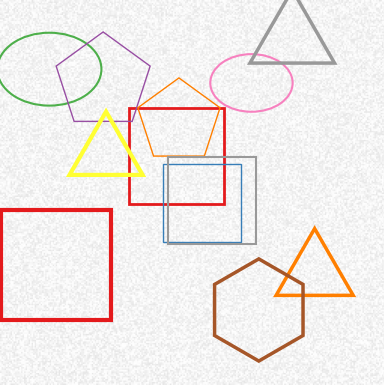[{"shape": "square", "thickness": 3, "radius": 0.72, "center": [0.146, 0.312]}, {"shape": "square", "thickness": 2, "radius": 0.62, "center": [0.46, 0.595]}, {"shape": "square", "thickness": 1, "radius": 0.51, "center": [0.525, 0.473]}, {"shape": "oval", "thickness": 1.5, "radius": 0.68, "center": [0.128, 0.82]}, {"shape": "pentagon", "thickness": 1, "radius": 0.64, "center": [0.268, 0.789]}, {"shape": "triangle", "thickness": 2.5, "radius": 0.58, "center": [0.817, 0.291]}, {"shape": "pentagon", "thickness": 1, "radius": 0.56, "center": [0.465, 0.685]}, {"shape": "triangle", "thickness": 3, "radius": 0.55, "center": [0.275, 0.6]}, {"shape": "hexagon", "thickness": 2.5, "radius": 0.66, "center": [0.672, 0.195]}, {"shape": "oval", "thickness": 1.5, "radius": 0.53, "center": [0.653, 0.785]}, {"shape": "triangle", "thickness": 2.5, "radius": 0.63, "center": [0.759, 0.9]}, {"shape": "square", "thickness": 1.5, "radius": 0.57, "center": [0.551, 0.479]}]